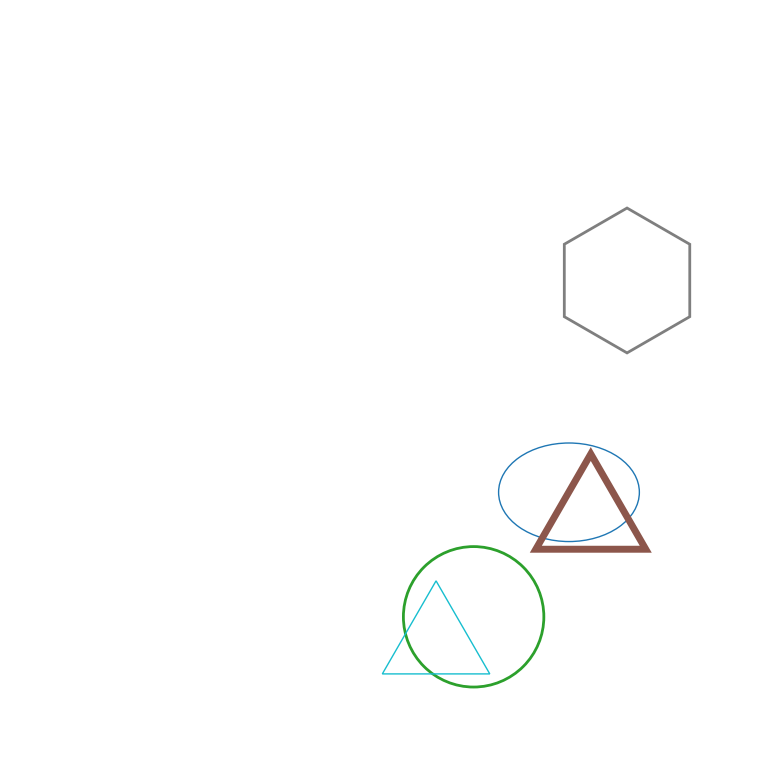[{"shape": "oval", "thickness": 0.5, "radius": 0.46, "center": [0.739, 0.361]}, {"shape": "circle", "thickness": 1, "radius": 0.46, "center": [0.615, 0.199]}, {"shape": "triangle", "thickness": 2.5, "radius": 0.41, "center": [0.767, 0.328]}, {"shape": "hexagon", "thickness": 1, "radius": 0.47, "center": [0.814, 0.636]}, {"shape": "triangle", "thickness": 0.5, "radius": 0.4, "center": [0.566, 0.165]}]